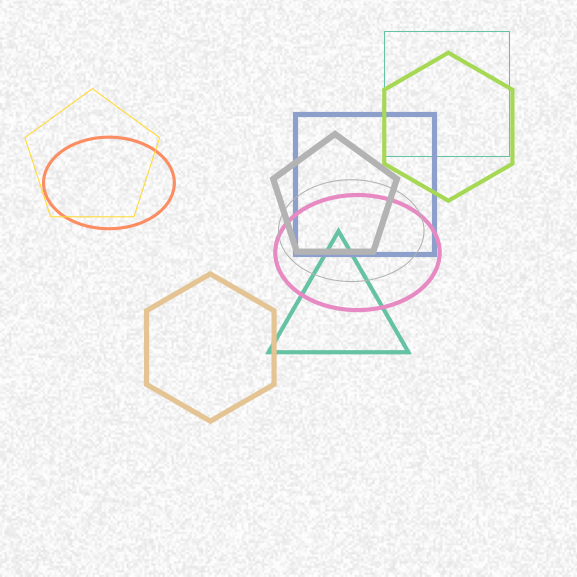[{"shape": "square", "thickness": 0.5, "radius": 0.54, "center": [0.773, 0.837]}, {"shape": "triangle", "thickness": 2, "radius": 0.7, "center": [0.586, 0.459]}, {"shape": "oval", "thickness": 1.5, "radius": 0.57, "center": [0.189, 0.682]}, {"shape": "square", "thickness": 2.5, "radius": 0.61, "center": [0.631, 0.681]}, {"shape": "oval", "thickness": 2, "radius": 0.71, "center": [0.619, 0.562]}, {"shape": "hexagon", "thickness": 2, "radius": 0.64, "center": [0.776, 0.78]}, {"shape": "pentagon", "thickness": 0.5, "radius": 0.61, "center": [0.16, 0.723]}, {"shape": "hexagon", "thickness": 2.5, "radius": 0.64, "center": [0.364, 0.397]}, {"shape": "pentagon", "thickness": 3, "radius": 0.56, "center": [0.58, 0.654]}, {"shape": "oval", "thickness": 0.5, "radius": 0.63, "center": [0.608, 0.6]}]